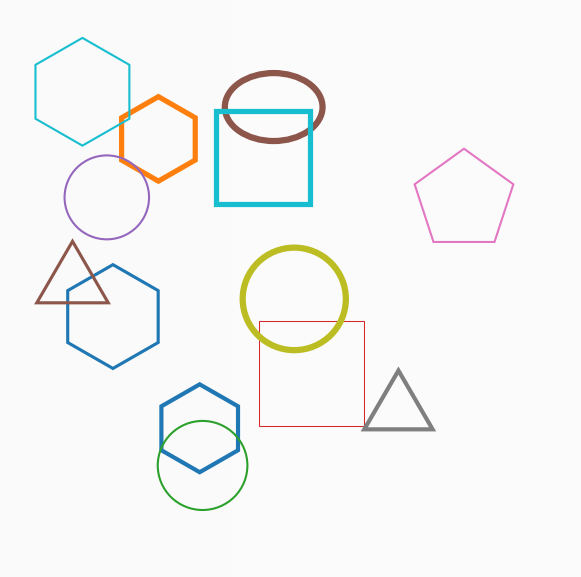[{"shape": "hexagon", "thickness": 1.5, "radius": 0.45, "center": [0.194, 0.451]}, {"shape": "hexagon", "thickness": 2, "radius": 0.38, "center": [0.344, 0.258]}, {"shape": "hexagon", "thickness": 2.5, "radius": 0.37, "center": [0.273, 0.759]}, {"shape": "circle", "thickness": 1, "radius": 0.39, "center": [0.349, 0.193]}, {"shape": "square", "thickness": 0.5, "radius": 0.45, "center": [0.536, 0.352]}, {"shape": "circle", "thickness": 1, "radius": 0.36, "center": [0.184, 0.657]}, {"shape": "oval", "thickness": 3, "radius": 0.42, "center": [0.471, 0.814]}, {"shape": "triangle", "thickness": 1.5, "radius": 0.35, "center": [0.125, 0.51]}, {"shape": "pentagon", "thickness": 1, "radius": 0.45, "center": [0.798, 0.652]}, {"shape": "triangle", "thickness": 2, "radius": 0.34, "center": [0.685, 0.29]}, {"shape": "circle", "thickness": 3, "radius": 0.44, "center": [0.506, 0.482]}, {"shape": "square", "thickness": 2.5, "radius": 0.4, "center": [0.453, 0.726]}, {"shape": "hexagon", "thickness": 1, "radius": 0.47, "center": [0.142, 0.84]}]